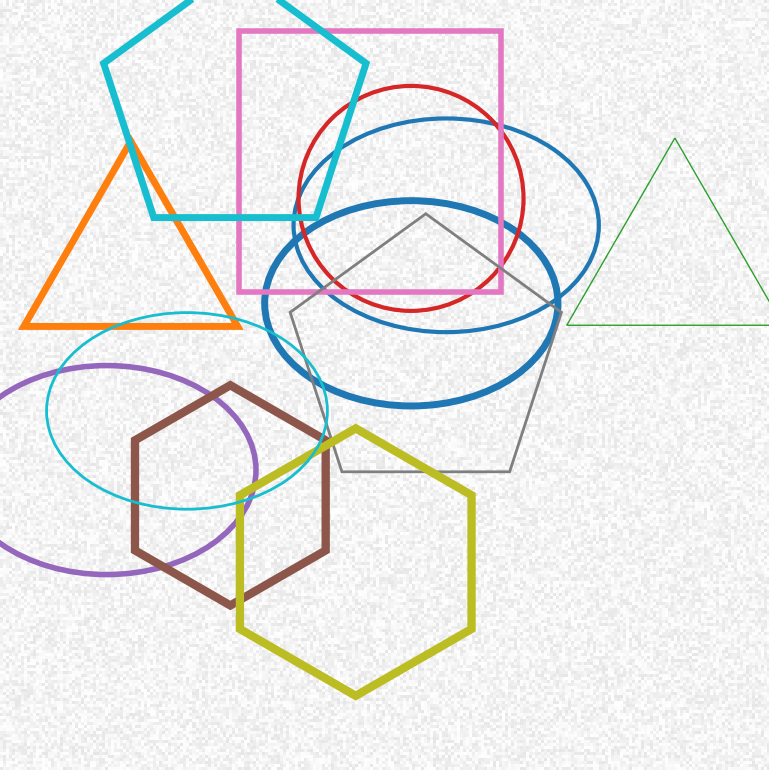[{"shape": "oval", "thickness": 2.5, "radius": 0.95, "center": [0.534, 0.606]}, {"shape": "oval", "thickness": 1.5, "radius": 0.99, "center": [0.579, 0.707]}, {"shape": "triangle", "thickness": 2.5, "radius": 0.8, "center": [0.17, 0.656]}, {"shape": "triangle", "thickness": 0.5, "radius": 0.81, "center": [0.876, 0.659]}, {"shape": "circle", "thickness": 1.5, "radius": 0.73, "center": [0.534, 0.742]}, {"shape": "oval", "thickness": 2, "radius": 0.97, "center": [0.139, 0.39]}, {"shape": "hexagon", "thickness": 3, "radius": 0.71, "center": [0.299, 0.357]}, {"shape": "square", "thickness": 2, "radius": 0.85, "center": [0.48, 0.79]}, {"shape": "pentagon", "thickness": 1, "radius": 0.93, "center": [0.553, 0.537]}, {"shape": "hexagon", "thickness": 3, "radius": 0.87, "center": [0.462, 0.27]}, {"shape": "oval", "thickness": 1, "radius": 0.91, "center": [0.243, 0.466]}, {"shape": "pentagon", "thickness": 2.5, "radius": 0.9, "center": [0.305, 0.862]}]